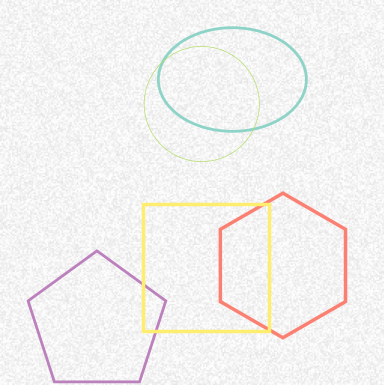[{"shape": "oval", "thickness": 2, "radius": 0.96, "center": [0.604, 0.793]}, {"shape": "hexagon", "thickness": 2.5, "radius": 0.94, "center": [0.735, 0.31]}, {"shape": "circle", "thickness": 0.5, "radius": 0.75, "center": [0.524, 0.73]}, {"shape": "pentagon", "thickness": 2, "radius": 0.94, "center": [0.252, 0.16]}, {"shape": "square", "thickness": 2.5, "radius": 0.82, "center": [0.535, 0.305]}]